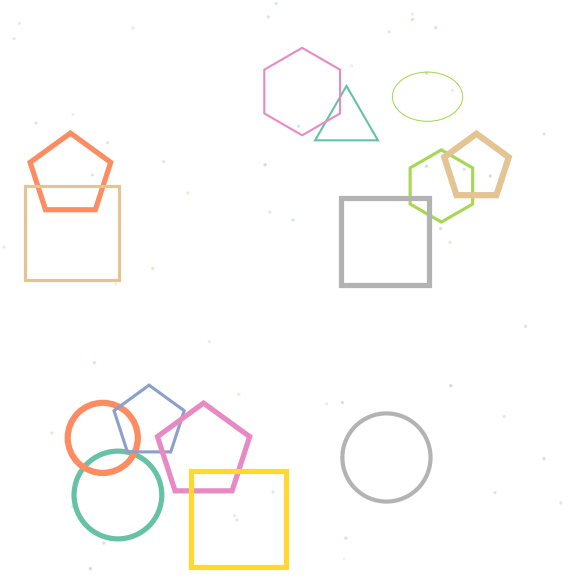[{"shape": "circle", "thickness": 2.5, "radius": 0.38, "center": [0.204, 0.142]}, {"shape": "triangle", "thickness": 1, "radius": 0.31, "center": [0.6, 0.788]}, {"shape": "circle", "thickness": 3, "radius": 0.3, "center": [0.178, 0.241]}, {"shape": "pentagon", "thickness": 2.5, "radius": 0.37, "center": [0.122, 0.695]}, {"shape": "pentagon", "thickness": 1.5, "radius": 0.32, "center": [0.258, 0.268]}, {"shape": "hexagon", "thickness": 1, "radius": 0.38, "center": [0.523, 0.841]}, {"shape": "pentagon", "thickness": 2.5, "radius": 0.42, "center": [0.352, 0.217]}, {"shape": "oval", "thickness": 0.5, "radius": 0.3, "center": [0.74, 0.832]}, {"shape": "hexagon", "thickness": 1.5, "radius": 0.31, "center": [0.764, 0.677]}, {"shape": "square", "thickness": 2.5, "radius": 0.41, "center": [0.413, 0.1]}, {"shape": "pentagon", "thickness": 3, "radius": 0.29, "center": [0.825, 0.709]}, {"shape": "square", "thickness": 1.5, "radius": 0.41, "center": [0.124, 0.595]}, {"shape": "square", "thickness": 2.5, "radius": 0.38, "center": [0.666, 0.581]}, {"shape": "circle", "thickness": 2, "radius": 0.38, "center": [0.669, 0.207]}]